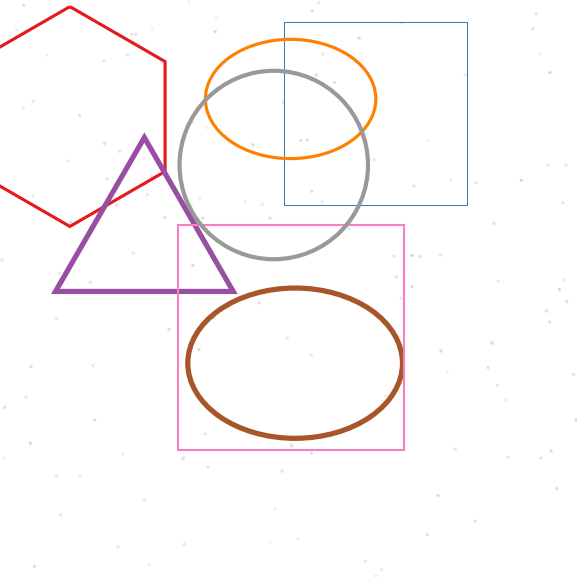[{"shape": "hexagon", "thickness": 1.5, "radius": 0.95, "center": [0.121, 0.797]}, {"shape": "square", "thickness": 0.5, "radius": 0.79, "center": [0.651, 0.803]}, {"shape": "triangle", "thickness": 2.5, "radius": 0.89, "center": [0.25, 0.583]}, {"shape": "oval", "thickness": 1.5, "radius": 0.74, "center": [0.503, 0.828]}, {"shape": "oval", "thickness": 2.5, "radius": 0.93, "center": [0.511, 0.37]}, {"shape": "square", "thickness": 1, "radius": 0.97, "center": [0.504, 0.415]}, {"shape": "circle", "thickness": 2, "radius": 0.82, "center": [0.474, 0.713]}]